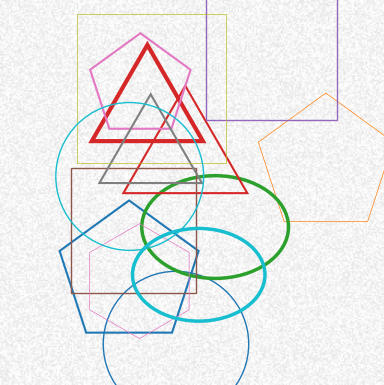[{"shape": "pentagon", "thickness": 1.5, "radius": 0.95, "center": [0.335, 0.29]}, {"shape": "circle", "thickness": 1, "radius": 0.94, "center": [0.457, 0.106]}, {"shape": "pentagon", "thickness": 0.5, "radius": 0.92, "center": [0.846, 0.574]}, {"shape": "oval", "thickness": 2.5, "radius": 0.95, "center": [0.559, 0.41]}, {"shape": "triangle", "thickness": 1.5, "radius": 0.93, "center": [0.481, 0.591]}, {"shape": "triangle", "thickness": 3, "radius": 0.83, "center": [0.383, 0.717]}, {"shape": "square", "thickness": 1, "radius": 0.85, "center": [0.705, 0.858]}, {"shape": "square", "thickness": 1, "radius": 0.81, "center": [0.347, 0.401]}, {"shape": "hexagon", "thickness": 0.5, "radius": 0.75, "center": [0.362, 0.27]}, {"shape": "pentagon", "thickness": 1.5, "radius": 0.69, "center": [0.365, 0.777]}, {"shape": "triangle", "thickness": 1.5, "radius": 0.77, "center": [0.391, 0.601]}, {"shape": "square", "thickness": 0.5, "radius": 0.97, "center": [0.393, 0.769]}, {"shape": "circle", "thickness": 1, "radius": 0.96, "center": [0.337, 0.542]}, {"shape": "oval", "thickness": 2.5, "radius": 0.86, "center": [0.516, 0.286]}]